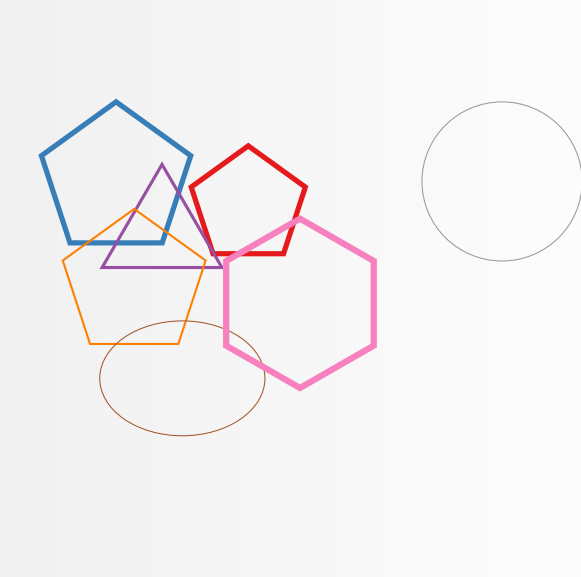[{"shape": "pentagon", "thickness": 2.5, "radius": 0.52, "center": [0.427, 0.643]}, {"shape": "pentagon", "thickness": 2.5, "radius": 0.68, "center": [0.2, 0.688]}, {"shape": "triangle", "thickness": 1.5, "radius": 0.6, "center": [0.279, 0.595]}, {"shape": "pentagon", "thickness": 1, "radius": 0.65, "center": [0.231, 0.508]}, {"shape": "oval", "thickness": 0.5, "radius": 0.71, "center": [0.314, 0.344]}, {"shape": "hexagon", "thickness": 3, "radius": 0.73, "center": [0.516, 0.474]}, {"shape": "circle", "thickness": 0.5, "radius": 0.69, "center": [0.864, 0.685]}]